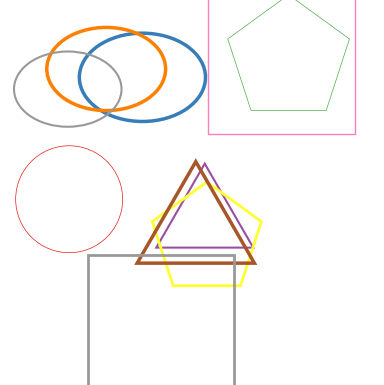[{"shape": "circle", "thickness": 0.5, "radius": 0.69, "center": [0.18, 0.483]}, {"shape": "oval", "thickness": 2.5, "radius": 0.82, "center": [0.37, 0.799]}, {"shape": "pentagon", "thickness": 0.5, "radius": 0.83, "center": [0.75, 0.848]}, {"shape": "triangle", "thickness": 1.5, "radius": 0.73, "center": [0.532, 0.43]}, {"shape": "oval", "thickness": 2.5, "radius": 0.77, "center": [0.276, 0.821]}, {"shape": "pentagon", "thickness": 2, "radius": 0.74, "center": [0.537, 0.378]}, {"shape": "triangle", "thickness": 2.5, "radius": 0.88, "center": [0.509, 0.404]}, {"shape": "square", "thickness": 1, "radius": 0.95, "center": [0.731, 0.843]}, {"shape": "square", "thickness": 2, "radius": 0.95, "center": [0.418, 0.147]}, {"shape": "oval", "thickness": 1.5, "radius": 0.7, "center": [0.176, 0.769]}]